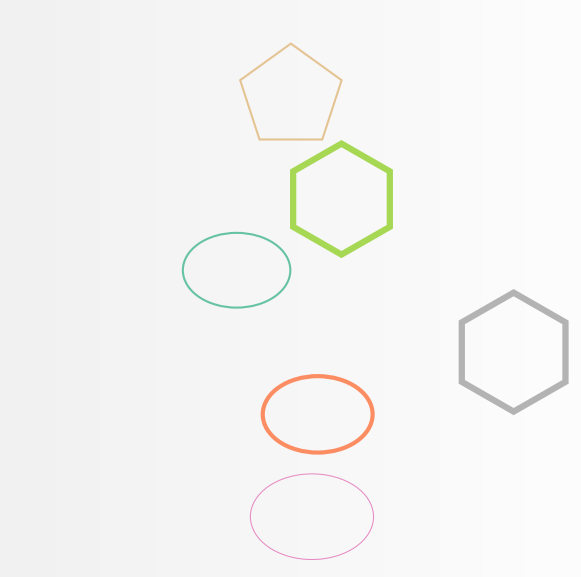[{"shape": "oval", "thickness": 1, "radius": 0.46, "center": [0.407, 0.531]}, {"shape": "oval", "thickness": 2, "radius": 0.47, "center": [0.547, 0.282]}, {"shape": "oval", "thickness": 0.5, "radius": 0.53, "center": [0.537, 0.104]}, {"shape": "hexagon", "thickness": 3, "radius": 0.48, "center": [0.587, 0.654]}, {"shape": "pentagon", "thickness": 1, "radius": 0.46, "center": [0.5, 0.832]}, {"shape": "hexagon", "thickness": 3, "radius": 0.51, "center": [0.884, 0.389]}]